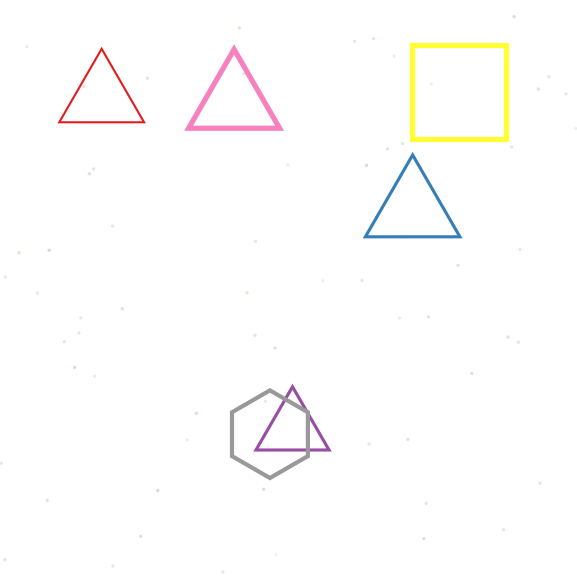[{"shape": "triangle", "thickness": 1, "radius": 0.42, "center": [0.176, 0.83]}, {"shape": "triangle", "thickness": 1.5, "radius": 0.47, "center": [0.715, 0.636]}, {"shape": "triangle", "thickness": 1.5, "radius": 0.37, "center": [0.507, 0.256]}, {"shape": "square", "thickness": 2.5, "radius": 0.41, "center": [0.795, 0.84]}, {"shape": "triangle", "thickness": 2.5, "radius": 0.46, "center": [0.405, 0.823]}, {"shape": "hexagon", "thickness": 2, "radius": 0.38, "center": [0.467, 0.247]}]